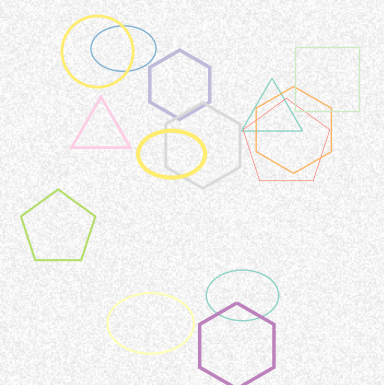[{"shape": "oval", "thickness": 1, "radius": 0.47, "center": [0.63, 0.233]}, {"shape": "triangle", "thickness": 1, "radius": 0.46, "center": [0.707, 0.705]}, {"shape": "oval", "thickness": 1.5, "radius": 0.56, "center": [0.391, 0.16]}, {"shape": "hexagon", "thickness": 2.5, "radius": 0.45, "center": [0.467, 0.78]}, {"shape": "pentagon", "thickness": 0.5, "radius": 0.59, "center": [0.744, 0.626]}, {"shape": "oval", "thickness": 1, "radius": 0.42, "center": [0.321, 0.874]}, {"shape": "hexagon", "thickness": 1, "radius": 0.56, "center": [0.763, 0.662]}, {"shape": "pentagon", "thickness": 1.5, "radius": 0.51, "center": [0.151, 0.406]}, {"shape": "triangle", "thickness": 2, "radius": 0.44, "center": [0.262, 0.661]}, {"shape": "hexagon", "thickness": 2, "radius": 0.56, "center": [0.527, 0.622]}, {"shape": "hexagon", "thickness": 2.5, "radius": 0.56, "center": [0.615, 0.102]}, {"shape": "square", "thickness": 1, "radius": 0.42, "center": [0.85, 0.795]}, {"shape": "circle", "thickness": 2, "radius": 0.46, "center": [0.253, 0.866]}, {"shape": "oval", "thickness": 3, "radius": 0.44, "center": [0.446, 0.6]}]